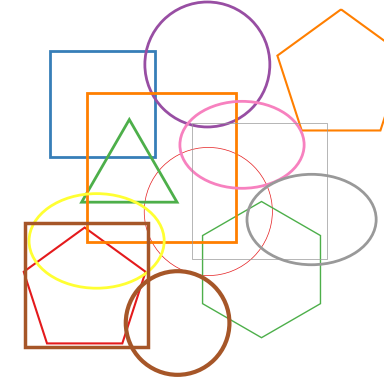[{"shape": "pentagon", "thickness": 1.5, "radius": 0.83, "center": [0.22, 0.243]}, {"shape": "circle", "thickness": 0.5, "radius": 0.83, "center": [0.541, 0.451]}, {"shape": "square", "thickness": 2, "radius": 0.69, "center": [0.266, 0.73]}, {"shape": "hexagon", "thickness": 1, "radius": 0.88, "center": [0.679, 0.3]}, {"shape": "triangle", "thickness": 2, "radius": 0.72, "center": [0.336, 0.546]}, {"shape": "circle", "thickness": 2, "radius": 0.81, "center": [0.539, 0.833]}, {"shape": "square", "thickness": 2, "radius": 0.97, "center": [0.419, 0.564]}, {"shape": "pentagon", "thickness": 1.5, "radius": 0.87, "center": [0.886, 0.802]}, {"shape": "oval", "thickness": 2, "radius": 0.88, "center": [0.251, 0.374]}, {"shape": "circle", "thickness": 3, "radius": 0.67, "center": [0.461, 0.161]}, {"shape": "square", "thickness": 2.5, "radius": 0.8, "center": [0.225, 0.26]}, {"shape": "oval", "thickness": 2, "radius": 0.81, "center": [0.629, 0.624]}, {"shape": "square", "thickness": 0.5, "radius": 0.88, "center": [0.675, 0.503]}, {"shape": "oval", "thickness": 2, "radius": 0.84, "center": [0.809, 0.43]}]